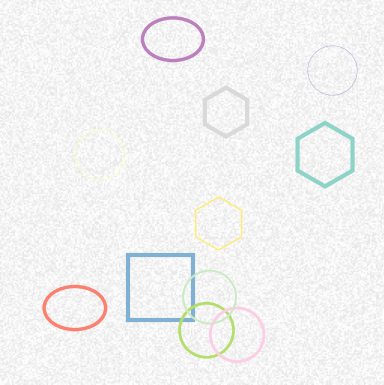[{"shape": "hexagon", "thickness": 3, "radius": 0.41, "center": [0.844, 0.598]}, {"shape": "circle", "thickness": 0.5, "radius": 0.32, "center": [0.26, 0.597]}, {"shape": "circle", "thickness": 0.5, "radius": 0.32, "center": [0.864, 0.817]}, {"shape": "oval", "thickness": 2.5, "radius": 0.4, "center": [0.194, 0.2]}, {"shape": "square", "thickness": 3, "radius": 0.42, "center": [0.416, 0.253]}, {"shape": "circle", "thickness": 2, "radius": 0.35, "center": [0.536, 0.142]}, {"shape": "circle", "thickness": 2, "radius": 0.35, "center": [0.616, 0.13]}, {"shape": "hexagon", "thickness": 3, "radius": 0.32, "center": [0.587, 0.709]}, {"shape": "oval", "thickness": 2.5, "radius": 0.4, "center": [0.449, 0.898]}, {"shape": "circle", "thickness": 1.5, "radius": 0.34, "center": [0.544, 0.228]}, {"shape": "hexagon", "thickness": 1, "radius": 0.34, "center": [0.568, 0.419]}]